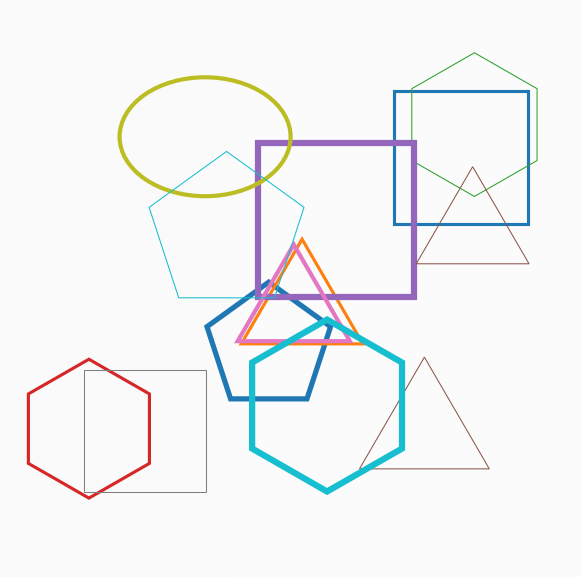[{"shape": "pentagon", "thickness": 2.5, "radius": 0.56, "center": [0.462, 0.399]}, {"shape": "square", "thickness": 1.5, "radius": 0.58, "center": [0.793, 0.726]}, {"shape": "triangle", "thickness": 1.5, "radius": 0.6, "center": [0.52, 0.464]}, {"shape": "hexagon", "thickness": 0.5, "radius": 0.62, "center": [0.816, 0.783]}, {"shape": "hexagon", "thickness": 1.5, "radius": 0.6, "center": [0.153, 0.257]}, {"shape": "square", "thickness": 3, "radius": 0.67, "center": [0.578, 0.618]}, {"shape": "triangle", "thickness": 0.5, "radius": 0.64, "center": [0.73, 0.252]}, {"shape": "triangle", "thickness": 0.5, "radius": 0.56, "center": [0.813, 0.598]}, {"shape": "triangle", "thickness": 2, "radius": 0.56, "center": [0.505, 0.464]}, {"shape": "square", "thickness": 0.5, "radius": 0.53, "center": [0.25, 0.253]}, {"shape": "oval", "thickness": 2, "radius": 0.74, "center": [0.353, 0.762]}, {"shape": "hexagon", "thickness": 3, "radius": 0.74, "center": [0.563, 0.297]}, {"shape": "pentagon", "thickness": 0.5, "radius": 0.7, "center": [0.39, 0.597]}]